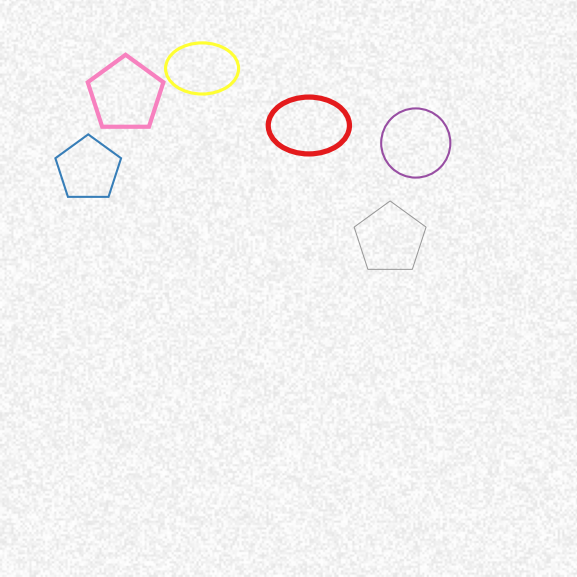[{"shape": "oval", "thickness": 2.5, "radius": 0.35, "center": [0.535, 0.782]}, {"shape": "pentagon", "thickness": 1, "radius": 0.3, "center": [0.153, 0.707]}, {"shape": "circle", "thickness": 1, "radius": 0.3, "center": [0.72, 0.752]}, {"shape": "oval", "thickness": 1.5, "radius": 0.32, "center": [0.35, 0.881]}, {"shape": "pentagon", "thickness": 2, "radius": 0.34, "center": [0.217, 0.835]}, {"shape": "pentagon", "thickness": 0.5, "radius": 0.33, "center": [0.676, 0.586]}]